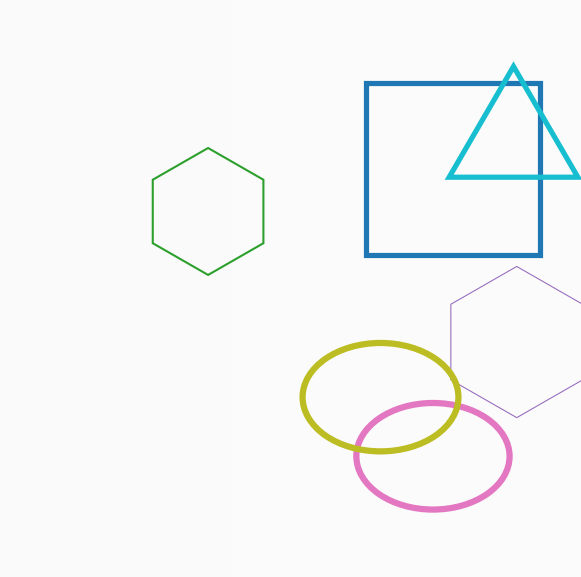[{"shape": "square", "thickness": 2.5, "radius": 0.75, "center": [0.779, 0.707]}, {"shape": "hexagon", "thickness": 1, "radius": 0.55, "center": [0.358, 0.633]}, {"shape": "hexagon", "thickness": 0.5, "radius": 0.65, "center": [0.889, 0.407]}, {"shape": "oval", "thickness": 3, "radius": 0.66, "center": [0.745, 0.209]}, {"shape": "oval", "thickness": 3, "radius": 0.67, "center": [0.655, 0.311]}, {"shape": "triangle", "thickness": 2.5, "radius": 0.64, "center": [0.883, 0.756]}]